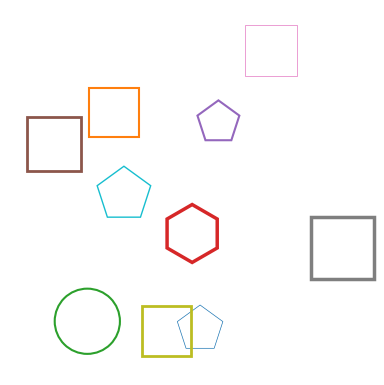[{"shape": "pentagon", "thickness": 0.5, "radius": 0.31, "center": [0.52, 0.146]}, {"shape": "square", "thickness": 1.5, "radius": 0.32, "center": [0.296, 0.708]}, {"shape": "circle", "thickness": 1.5, "radius": 0.42, "center": [0.227, 0.166]}, {"shape": "hexagon", "thickness": 2.5, "radius": 0.38, "center": [0.499, 0.394]}, {"shape": "pentagon", "thickness": 1.5, "radius": 0.29, "center": [0.567, 0.682]}, {"shape": "square", "thickness": 2, "radius": 0.35, "center": [0.14, 0.625]}, {"shape": "square", "thickness": 0.5, "radius": 0.33, "center": [0.704, 0.868]}, {"shape": "square", "thickness": 2.5, "radius": 0.4, "center": [0.89, 0.356]}, {"shape": "square", "thickness": 2, "radius": 0.32, "center": [0.433, 0.14]}, {"shape": "pentagon", "thickness": 1, "radius": 0.37, "center": [0.322, 0.495]}]